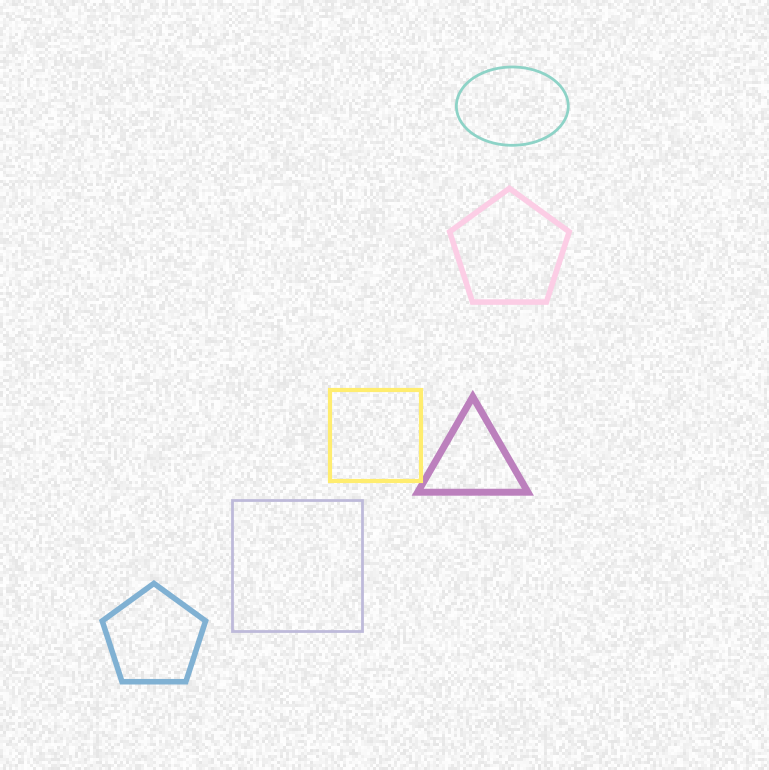[{"shape": "oval", "thickness": 1, "radius": 0.36, "center": [0.665, 0.862]}, {"shape": "square", "thickness": 1, "radius": 0.42, "center": [0.386, 0.266]}, {"shape": "pentagon", "thickness": 2, "radius": 0.35, "center": [0.2, 0.172]}, {"shape": "pentagon", "thickness": 2, "radius": 0.41, "center": [0.662, 0.674]}, {"shape": "triangle", "thickness": 2.5, "radius": 0.41, "center": [0.614, 0.402]}, {"shape": "square", "thickness": 1.5, "radius": 0.29, "center": [0.488, 0.435]}]